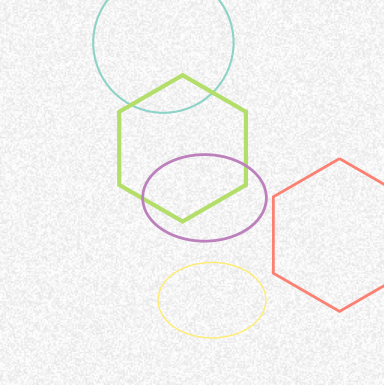[{"shape": "circle", "thickness": 1.5, "radius": 0.91, "center": [0.424, 0.889]}, {"shape": "hexagon", "thickness": 2, "radius": 0.99, "center": [0.882, 0.39]}, {"shape": "hexagon", "thickness": 3, "radius": 0.95, "center": [0.474, 0.615]}, {"shape": "oval", "thickness": 2, "radius": 0.8, "center": [0.531, 0.486]}, {"shape": "oval", "thickness": 1, "radius": 0.7, "center": [0.551, 0.22]}]